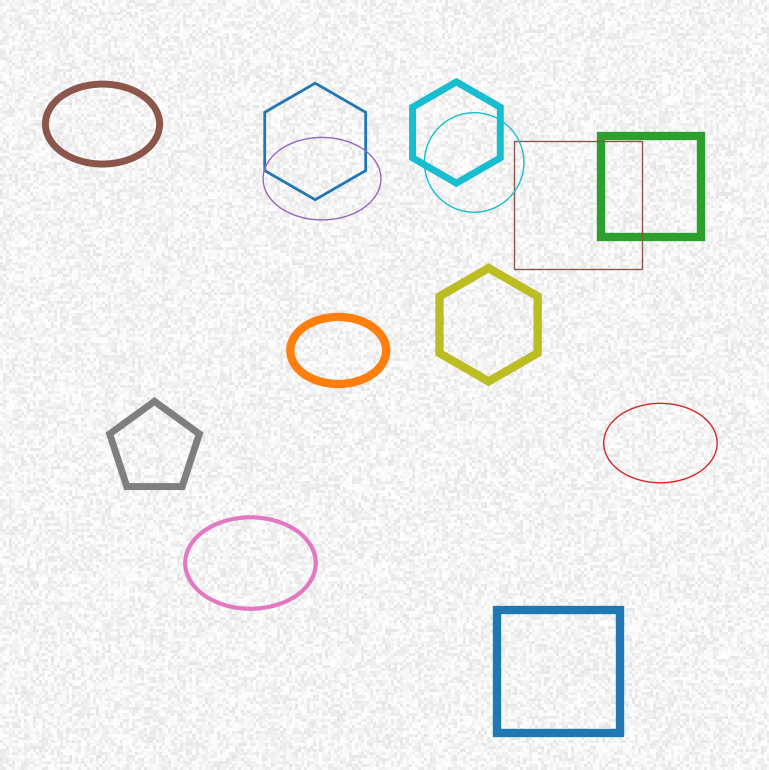[{"shape": "square", "thickness": 3, "radius": 0.4, "center": [0.725, 0.128]}, {"shape": "hexagon", "thickness": 1, "radius": 0.38, "center": [0.409, 0.816]}, {"shape": "oval", "thickness": 3, "radius": 0.31, "center": [0.439, 0.545]}, {"shape": "square", "thickness": 3, "radius": 0.33, "center": [0.845, 0.757]}, {"shape": "oval", "thickness": 0.5, "radius": 0.37, "center": [0.858, 0.425]}, {"shape": "oval", "thickness": 0.5, "radius": 0.38, "center": [0.418, 0.768]}, {"shape": "square", "thickness": 0.5, "radius": 0.42, "center": [0.751, 0.734]}, {"shape": "oval", "thickness": 2.5, "radius": 0.37, "center": [0.133, 0.839]}, {"shape": "oval", "thickness": 1.5, "radius": 0.42, "center": [0.325, 0.269]}, {"shape": "pentagon", "thickness": 2.5, "radius": 0.31, "center": [0.201, 0.418]}, {"shape": "hexagon", "thickness": 3, "radius": 0.37, "center": [0.635, 0.578]}, {"shape": "circle", "thickness": 0.5, "radius": 0.32, "center": [0.616, 0.789]}, {"shape": "hexagon", "thickness": 2.5, "radius": 0.33, "center": [0.593, 0.828]}]